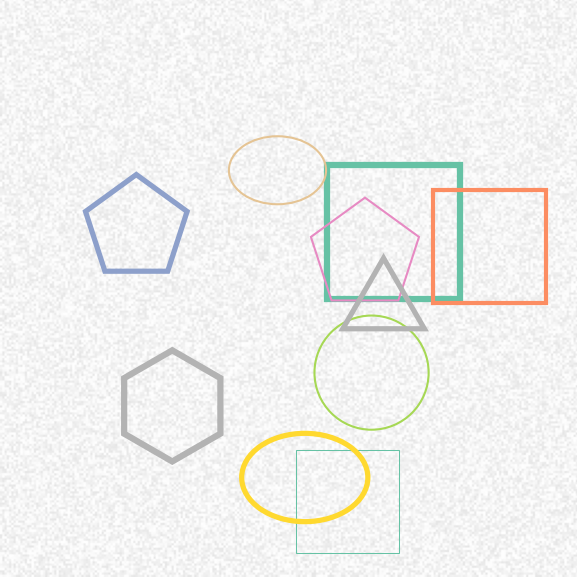[{"shape": "square", "thickness": 3, "radius": 0.58, "center": [0.682, 0.597]}, {"shape": "square", "thickness": 0.5, "radius": 0.45, "center": [0.602, 0.131]}, {"shape": "square", "thickness": 2, "radius": 0.49, "center": [0.847, 0.572]}, {"shape": "pentagon", "thickness": 2.5, "radius": 0.46, "center": [0.236, 0.604]}, {"shape": "pentagon", "thickness": 1, "radius": 0.49, "center": [0.632, 0.558]}, {"shape": "circle", "thickness": 1, "radius": 0.49, "center": [0.643, 0.354]}, {"shape": "oval", "thickness": 2.5, "radius": 0.55, "center": [0.528, 0.172]}, {"shape": "oval", "thickness": 1, "radius": 0.42, "center": [0.48, 0.704]}, {"shape": "hexagon", "thickness": 3, "radius": 0.48, "center": [0.298, 0.296]}, {"shape": "triangle", "thickness": 2.5, "radius": 0.41, "center": [0.664, 0.471]}]